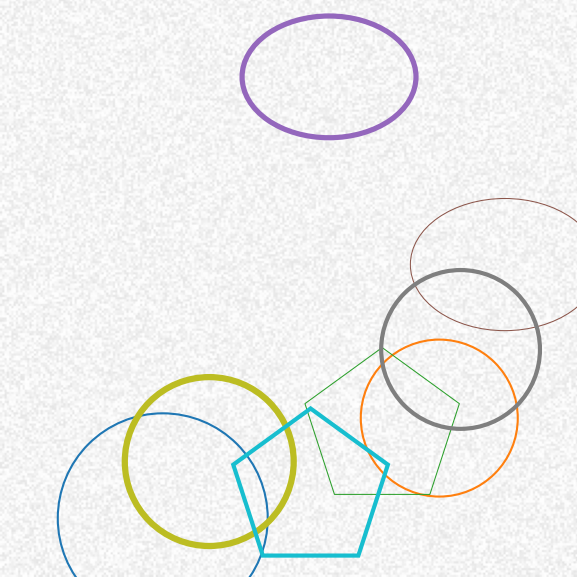[{"shape": "circle", "thickness": 1, "radius": 0.91, "center": [0.282, 0.102]}, {"shape": "circle", "thickness": 1, "radius": 0.68, "center": [0.761, 0.275]}, {"shape": "pentagon", "thickness": 0.5, "radius": 0.7, "center": [0.662, 0.257]}, {"shape": "oval", "thickness": 2.5, "radius": 0.75, "center": [0.57, 0.866]}, {"shape": "oval", "thickness": 0.5, "radius": 0.82, "center": [0.874, 0.541]}, {"shape": "circle", "thickness": 2, "radius": 0.69, "center": [0.798, 0.394]}, {"shape": "circle", "thickness": 3, "radius": 0.73, "center": [0.362, 0.2]}, {"shape": "pentagon", "thickness": 2, "radius": 0.7, "center": [0.538, 0.151]}]